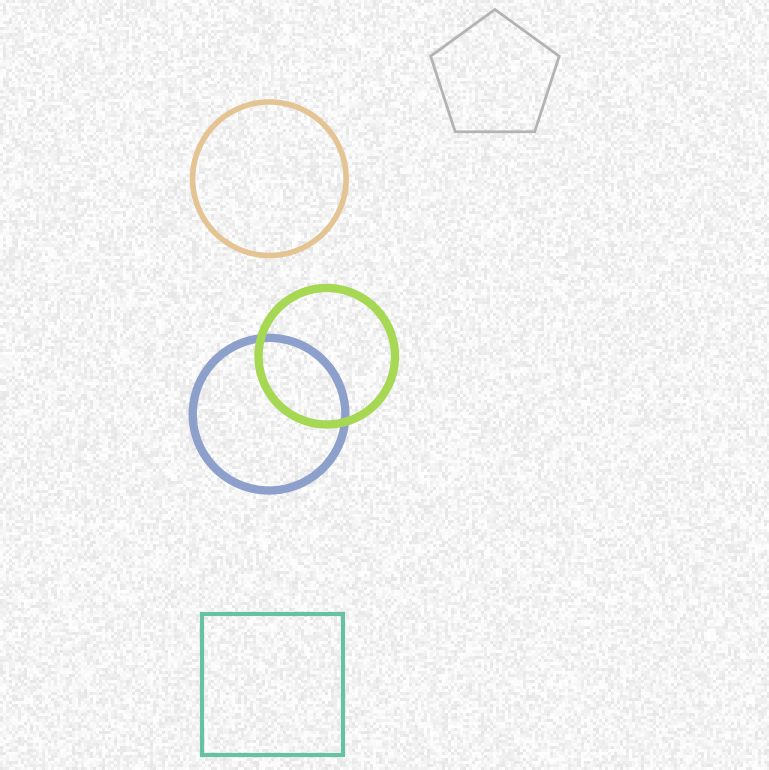[{"shape": "square", "thickness": 1.5, "radius": 0.46, "center": [0.354, 0.111]}, {"shape": "circle", "thickness": 3, "radius": 0.5, "center": [0.349, 0.462]}, {"shape": "circle", "thickness": 3, "radius": 0.44, "center": [0.424, 0.537]}, {"shape": "circle", "thickness": 2, "radius": 0.5, "center": [0.35, 0.768]}, {"shape": "pentagon", "thickness": 1, "radius": 0.44, "center": [0.643, 0.9]}]